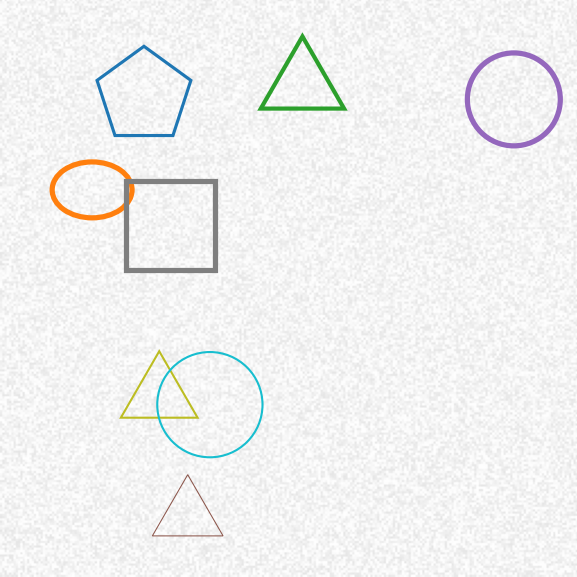[{"shape": "pentagon", "thickness": 1.5, "radius": 0.43, "center": [0.249, 0.834]}, {"shape": "oval", "thickness": 2.5, "radius": 0.35, "center": [0.159, 0.67]}, {"shape": "triangle", "thickness": 2, "radius": 0.42, "center": [0.524, 0.853]}, {"shape": "circle", "thickness": 2.5, "radius": 0.4, "center": [0.89, 0.827]}, {"shape": "triangle", "thickness": 0.5, "radius": 0.35, "center": [0.325, 0.107]}, {"shape": "square", "thickness": 2.5, "radius": 0.39, "center": [0.296, 0.608]}, {"shape": "triangle", "thickness": 1, "radius": 0.38, "center": [0.276, 0.314]}, {"shape": "circle", "thickness": 1, "radius": 0.46, "center": [0.363, 0.298]}]